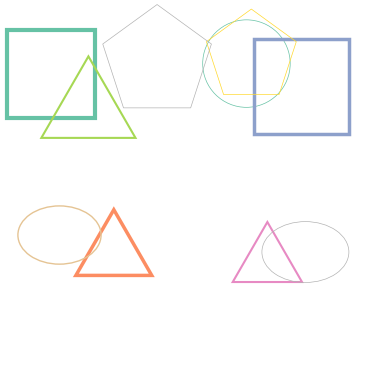[{"shape": "square", "thickness": 3, "radius": 0.57, "center": [0.133, 0.807]}, {"shape": "circle", "thickness": 0.5, "radius": 0.57, "center": [0.64, 0.835]}, {"shape": "triangle", "thickness": 2.5, "radius": 0.57, "center": [0.296, 0.342]}, {"shape": "square", "thickness": 2.5, "radius": 0.62, "center": [0.782, 0.775]}, {"shape": "triangle", "thickness": 1.5, "radius": 0.52, "center": [0.694, 0.319]}, {"shape": "triangle", "thickness": 1.5, "radius": 0.71, "center": [0.23, 0.712]}, {"shape": "pentagon", "thickness": 0.5, "radius": 0.61, "center": [0.653, 0.854]}, {"shape": "oval", "thickness": 1, "radius": 0.54, "center": [0.155, 0.39]}, {"shape": "oval", "thickness": 0.5, "radius": 0.56, "center": [0.793, 0.345]}, {"shape": "pentagon", "thickness": 0.5, "radius": 0.74, "center": [0.408, 0.84]}]